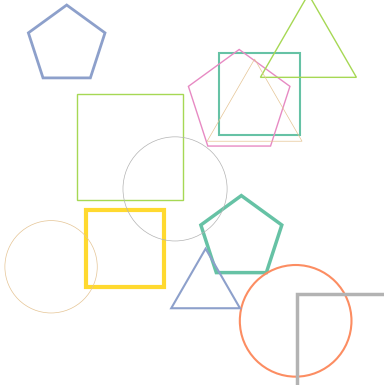[{"shape": "square", "thickness": 1.5, "radius": 0.53, "center": [0.674, 0.757]}, {"shape": "pentagon", "thickness": 2.5, "radius": 0.55, "center": [0.627, 0.381]}, {"shape": "circle", "thickness": 1.5, "radius": 0.73, "center": [0.768, 0.167]}, {"shape": "pentagon", "thickness": 2, "radius": 0.52, "center": [0.173, 0.882]}, {"shape": "triangle", "thickness": 1.5, "radius": 0.52, "center": [0.534, 0.251]}, {"shape": "pentagon", "thickness": 1, "radius": 0.69, "center": [0.621, 0.733]}, {"shape": "triangle", "thickness": 1, "radius": 0.72, "center": [0.801, 0.871]}, {"shape": "square", "thickness": 1, "radius": 0.69, "center": [0.338, 0.618]}, {"shape": "square", "thickness": 3, "radius": 0.51, "center": [0.324, 0.355]}, {"shape": "circle", "thickness": 0.5, "radius": 0.6, "center": [0.133, 0.307]}, {"shape": "triangle", "thickness": 0.5, "radius": 0.71, "center": [0.661, 0.704]}, {"shape": "square", "thickness": 2.5, "radius": 0.6, "center": [0.892, 0.116]}, {"shape": "circle", "thickness": 0.5, "radius": 0.68, "center": [0.455, 0.509]}]